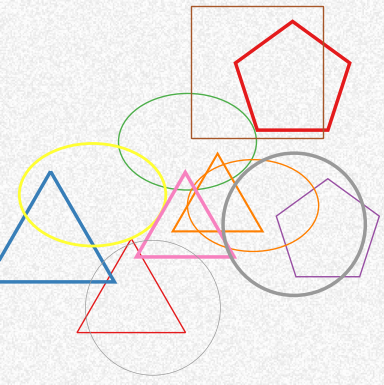[{"shape": "triangle", "thickness": 1, "radius": 0.81, "center": [0.341, 0.217]}, {"shape": "pentagon", "thickness": 2.5, "radius": 0.78, "center": [0.76, 0.788]}, {"shape": "triangle", "thickness": 2.5, "radius": 0.96, "center": [0.131, 0.364]}, {"shape": "oval", "thickness": 1, "radius": 0.9, "center": [0.487, 0.632]}, {"shape": "pentagon", "thickness": 1, "radius": 0.7, "center": [0.851, 0.395]}, {"shape": "oval", "thickness": 1, "radius": 0.85, "center": [0.657, 0.466]}, {"shape": "triangle", "thickness": 1.5, "radius": 0.67, "center": [0.565, 0.466]}, {"shape": "oval", "thickness": 2, "radius": 0.95, "center": [0.24, 0.494]}, {"shape": "square", "thickness": 1, "radius": 0.85, "center": [0.668, 0.813]}, {"shape": "triangle", "thickness": 2.5, "radius": 0.73, "center": [0.481, 0.406]}, {"shape": "circle", "thickness": 2.5, "radius": 0.92, "center": [0.764, 0.417]}, {"shape": "circle", "thickness": 0.5, "radius": 0.88, "center": [0.397, 0.201]}]